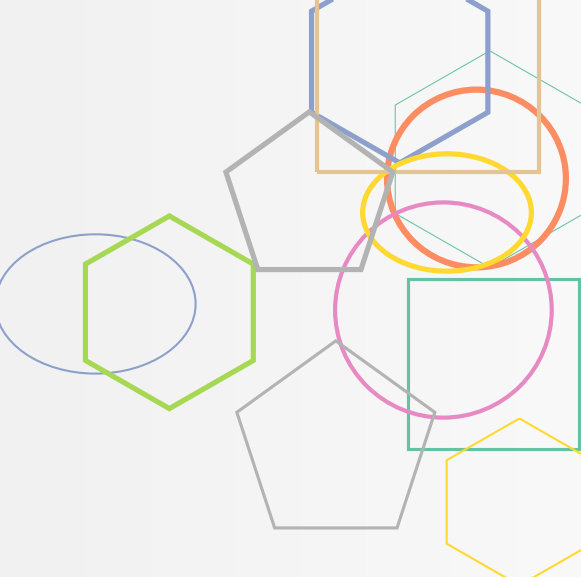[{"shape": "hexagon", "thickness": 0.5, "radius": 0.94, "center": [0.843, 0.723]}, {"shape": "square", "thickness": 1.5, "radius": 0.74, "center": [0.85, 0.369]}, {"shape": "circle", "thickness": 3, "radius": 0.77, "center": [0.82, 0.69]}, {"shape": "oval", "thickness": 1, "radius": 0.86, "center": [0.164, 0.473]}, {"shape": "hexagon", "thickness": 2.5, "radius": 0.88, "center": [0.688, 0.892]}, {"shape": "circle", "thickness": 2, "radius": 0.93, "center": [0.763, 0.462]}, {"shape": "hexagon", "thickness": 2.5, "radius": 0.83, "center": [0.291, 0.458]}, {"shape": "oval", "thickness": 2.5, "radius": 0.73, "center": [0.769, 0.631]}, {"shape": "hexagon", "thickness": 1, "radius": 0.72, "center": [0.894, 0.13]}, {"shape": "square", "thickness": 2, "radius": 0.95, "center": [0.736, 0.892]}, {"shape": "pentagon", "thickness": 1.5, "radius": 0.9, "center": [0.578, 0.23]}, {"shape": "pentagon", "thickness": 2.5, "radius": 0.75, "center": [0.532, 0.655]}]